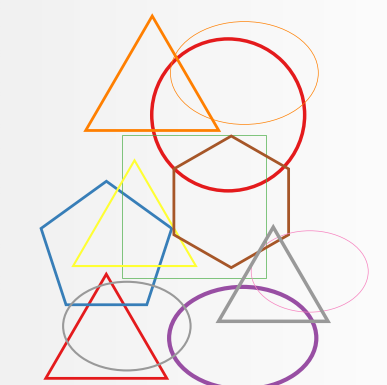[{"shape": "circle", "thickness": 2.5, "radius": 0.99, "center": [0.589, 0.702]}, {"shape": "triangle", "thickness": 2, "radius": 0.9, "center": [0.274, 0.107]}, {"shape": "pentagon", "thickness": 2, "radius": 0.89, "center": [0.275, 0.352]}, {"shape": "square", "thickness": 0.5, "radius": 0.93, "center": [0.501, 0.463]}, {"shape": "oval", "thickness": 3, "radius": 0.95, "center": [0.626, 0.122]}, {"shape": "triangle", "thickness": 2, "radius": 0.99, "center": [0.393, 0.76]}, {"shape": "oval", "thickness": 0.5, "radius": 0.95, "center": [0.631, 0.81]}, {"shape": "triangle", "thickness": 1.5, "radius": 0.91, "center": [0.347, 0.401]}, {"shape": "hexagon", "thickness": 2, "radius": 0.85, "center": [0.597, 0.476]}, {"shape": "oval", "thickness": 0.5, "radius": 0.75, "center": [0.799, 0.295]}, {"shape": "triangle", "thickness": 2.5, "radius": 0.82, "center": [0.705, 0.247]}, {"shape": "oval", "thickness": 1.5, "radius": 0.82, "center": [0.327, 0.153]}]